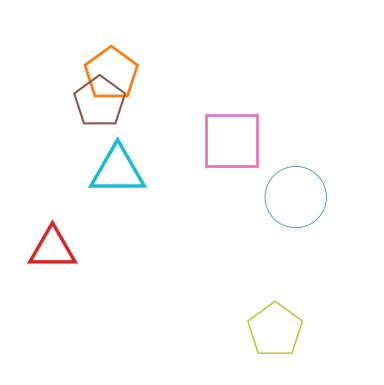[{"shape": "circle", "thickness": 0.5, "radius": 0.4, "center": [0.768, 0.488]}, {"shape": "pentagon", "thickness": 2, "radius": 0.36, "center": [0.289, 0.809]}, {"shape": "triangle", "thickness": 2.5, "radius": 0.34, "center": [0.136, 0.354]}, {"shape": "pentagon", "thickness": 1.5, "radius": 0.35, "center": [0.259, 0.736]}, {"shape": "square", "thickness": 2, "radius": 0.33, "center": [0.601, 0.636]}, {"shape": "pentagon", "thickness": 1, "radius": 0.37, "center": [0.714, 0.143]}, {"shape": "triangle", "thickness": 2.5, "radius": 0.4, "center": [0.305, 0.557]}]